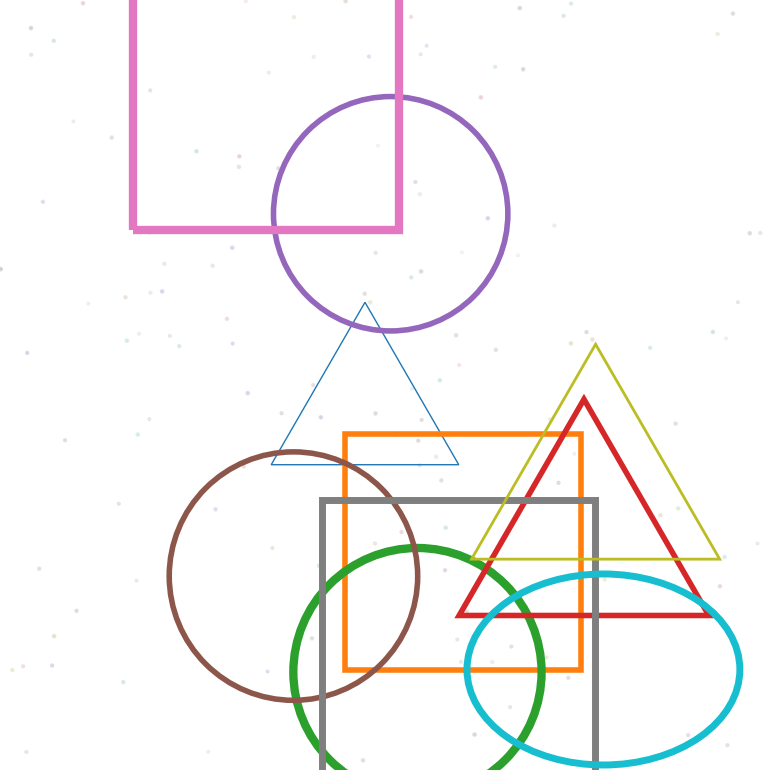[{"shape": "triangle", "thickness": 0.5, "radius": 0.7, "center": [0.474, 0.467]}, {"shape": "square", "thickness": 2, "radius": 0.77, "center": [0.601, 0.283]}, {"shape": "circle", "thickness": 3, "radius": 0.81, "center": [0.542, 0.127]}, {"shape": "triangle", "thickness": 2, "radius": 0.94, "center": [0.758, 0.294]}, {"shape": "circle", "thickness": 2, "radius": 0.76, "center": [0.507, 0.722]}, {"shape": "circle", "thickness": 2, "radius": 0.81, "center": [0.381, 0.252]}, {"shape": "square", "thickness": 3, "radius": 0.86, "center": [0.346, 0.874]}, {"shape": "square", "thickness": 2.5, "radius": 0.88, "center": [0.596, 0.174]}, {"shape": "triangle", "thickness": 1, "radius": 0.93, "center": [0.774, 0.367]}, {"shape": "oval", "thickness": 2.5, "radius": 0.89, "center": [0.784, 0.131]}]